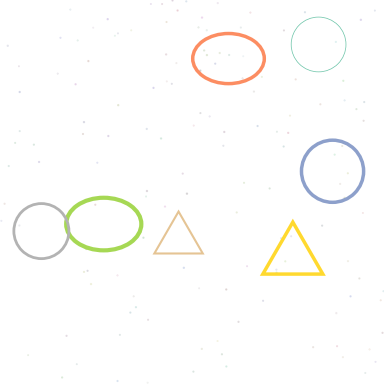[{"shape": "circle", "thickness": 0.5, "radius": 0.36, "center": [0.827, 0.884]}, {"shape": "oval", "thickness": 2.5, "radius": 0.46, "center": [0.594, 0.848]}, {"shape": "circle", "thickness": 2.5, "radius": 0.4, "center": [0.864, 0.555]}, {"shape": "oval", "thickness": 3, "radius": 0.49, "center": [0.269, 0.418]}, {"shape": "triangle", "thickness": 2.5, "radius": 0.45, "center": [0.761, 0.333]}, {"shape": "triangle", "thickness": 1.5, "radius": 0.36, "center": [0.464, 0.378]}, {"shape": "circle", "thickness": 2, "radius": 0.36, "center": [0.108, 0.4]}]